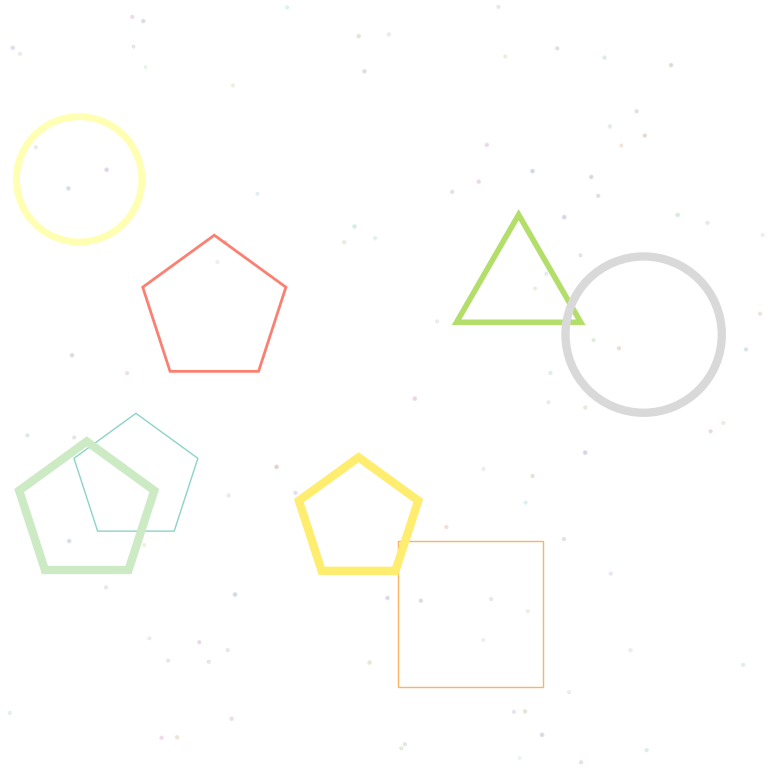[{"shape": "pentagon", "thickness": 0.5, "radius": 0.42, "center": [0.177, 0.379]}, {"shape": "circle", "thickness": 2.5, "radius": 0.41, "center": [0.103, 0.767]}, {"shape": "pentagon", "thickness": 1, "radius": 0.49, "center": [0.278, 0.597]}, {"shape": "square", "thickness": 0.5, "radius": 0.47, "center": [0.611, 0.203]}, {"shape": "triangle", "thickness": 2, "radius": 0.47, "center": [0.674, 0.628]}, {"shape": "circle", "thickness": 3, "radius": 0.51, "center": [0.836, 0.565]}, {"shape": "pentagon", "thickness": 3, "radius": 0.46, "center": [0.113, 0.334]}, {"shape": "pentagon", "thickness": 3, "radius": 0.41, "center": [0.466, 0.325]}]